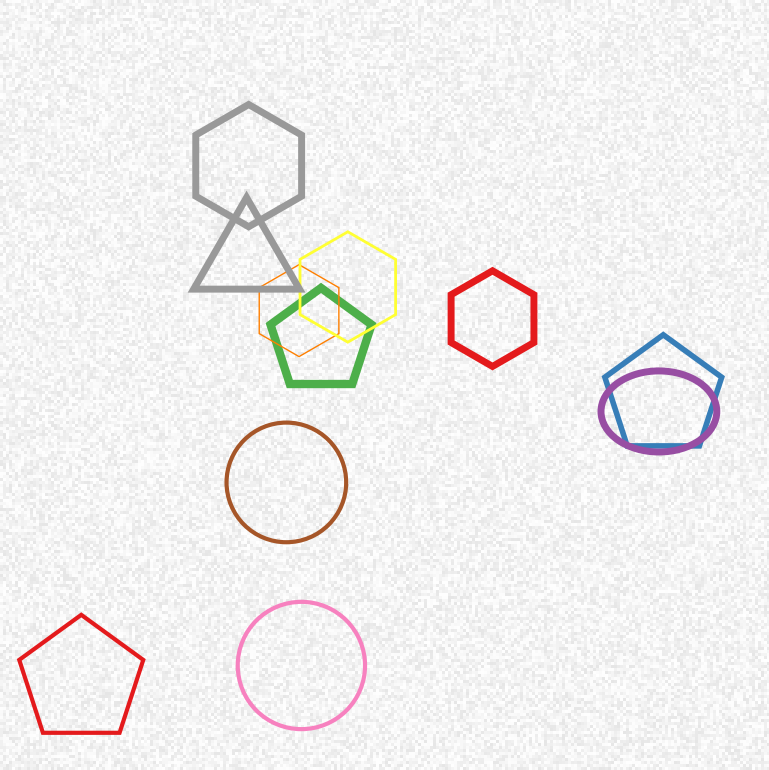[{"shape": "pentagon", "thickness": 1.5, "radius": 0.42, "center": [0.106, 0.117]}, {"shape": "hexagon", "thickness": 2.5, "radius": 0.31, "center": [0.64, 0.586]}, {"shape": "pentagon", "thickness": 2, "radius": 0.4, "center": [0.861, 0.485]}, {"shape": "pentagon", "thickness": 3, "radius": 0.34, "center": [0.417, 0.557]}, {"shape": "oval", "thickness": 2.5, "radius": 0.38, "center": [0.856, 0.466]}, {"shape": "hexagon", "thickness": 0.5, "radius": 0.3, "center": [0.388, 0.597]}, {"shape": "hexagon", "thickness": 1, "radius": 0.36, "center": [0.452, 0.627]}, {"shape": "circle", "thickness": 1.5, "radius": 0.39, "center": [0.372, 0.373]}, {"shape": "circle", "thickness": 1.5, "radius": 0.41, "center": [0.391, 0.136]}, {"shape": "triangle", "thickness": 2.5, "radius": 0.4, "center": [0.32, 0.664]}, {"shape": "hexagon", "thickness": 2.5, "radius": 0.4, "center": [0.323, 0.785]}]